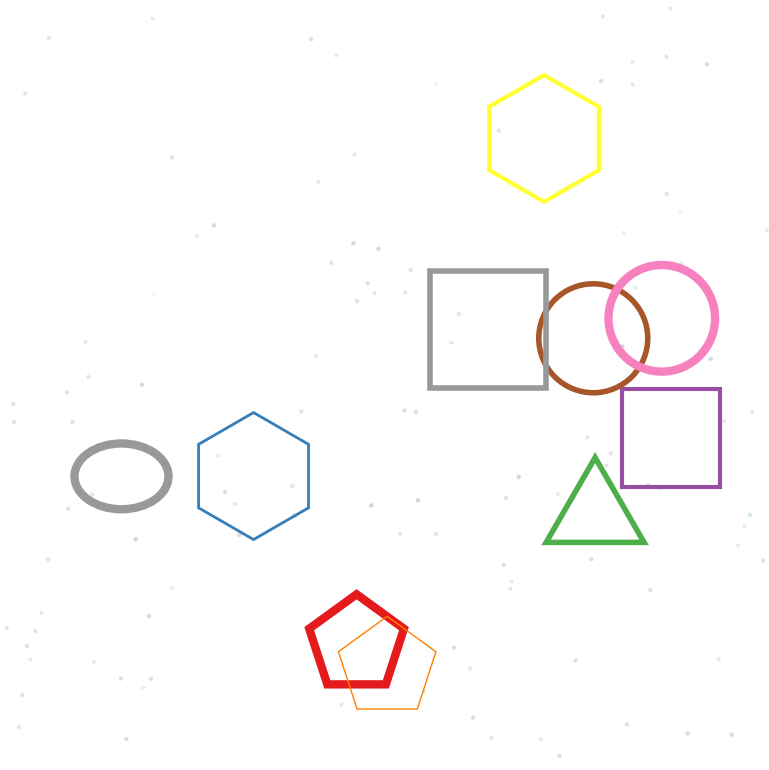[{"shape": "pentagon", "thickness": 3, "radius": 0.32, "center": [0.463, 0.164]}, {"shape": "hexagon", "thickness": 1, "radius": 0.41, "center": [0.329, 0.382]}, {"shape": "triangle", "thickness": 2, "radius": 0.37, "center": [0.773, 0.332]}, {"shape": "square", "thickness": 1.5, "radius": 0.32, "center": [0.872, 0.431]}, {"shape": "pentagon", "thickness": 0.5, "radius": 0.33, "center": [0.503, 0.133]}, {"shape": "hexagon", "thickness": 1.5, "radius": 0.41, "center": [0.707, 0.82]}, {"shape": "circle", "thickness": 2, "radius": 0.35, "center": [0.77, 0.561]}, {"shape": "circle", "thickness": 3, "radius": 0.35, "center": [0.859, 0.587]}, {"shape": "oval", "thickness": 3, "radius": 0.31, "center": [0.158, 0.381]}, {"shape": "square", "thickness": 2, "radius": 0.38, "center": [0.634, 0.572]}]